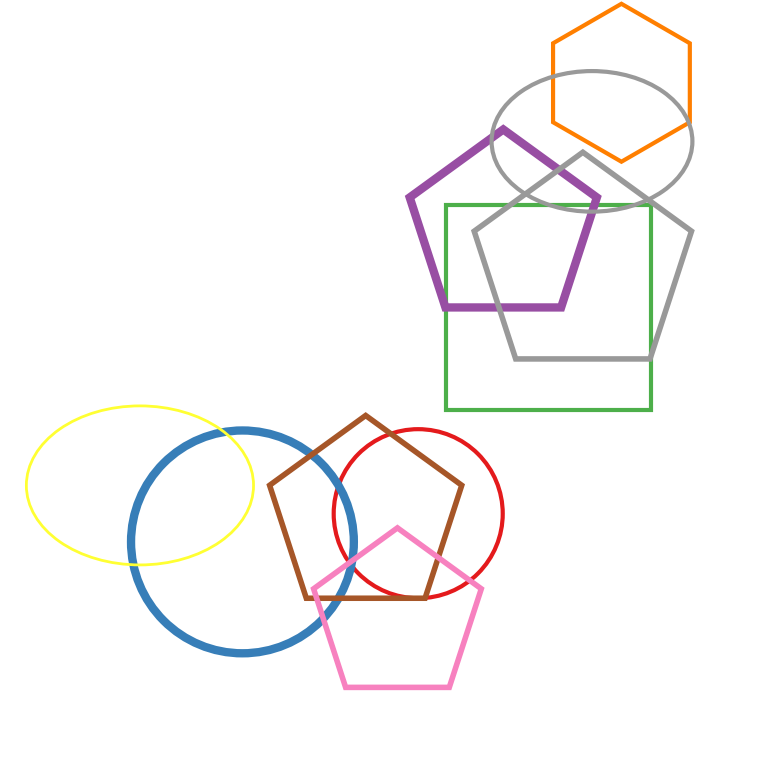[{"shape": "circle", "thickness": 1.5, "radius": 0.55, "center": [0.543, 0.333]}, {"shape": "circle", "thickness": 3, "radius": 0.72, "center": [0.315, 0.296]}, {"shape": "square", "thickness": 1.5, "radius": 0.66, "center": [0.712, 0.601]}, {"shape": "pentagon", "thickness": 3, "radius": 0.64, "center": [0.654, 0.704]}, {"shape": "hexagon", "thickness": 1.5, "radius": 0.51, "center": [0.807, 0.893]}, {"shape": "oval", "thickness": 1, "radius": 0.74, "center": [0.182, 0.37]}, {"shape": "pentagon", "thickness": 2, "radius": 0.66, "center": [0.475, 0.329]}, {"shape": "pentagon", "thickness": 2, "radius": 0.57, "center": [0.516, 0.2]}, {"shape": "oval", "thickness": 1.5, "radius": 0.65, "center": [0.769, 0.816]}, {"shape": "pentagon", "thickness": 2, "radius": 0.74, "center": [0.757, 0.654]}]